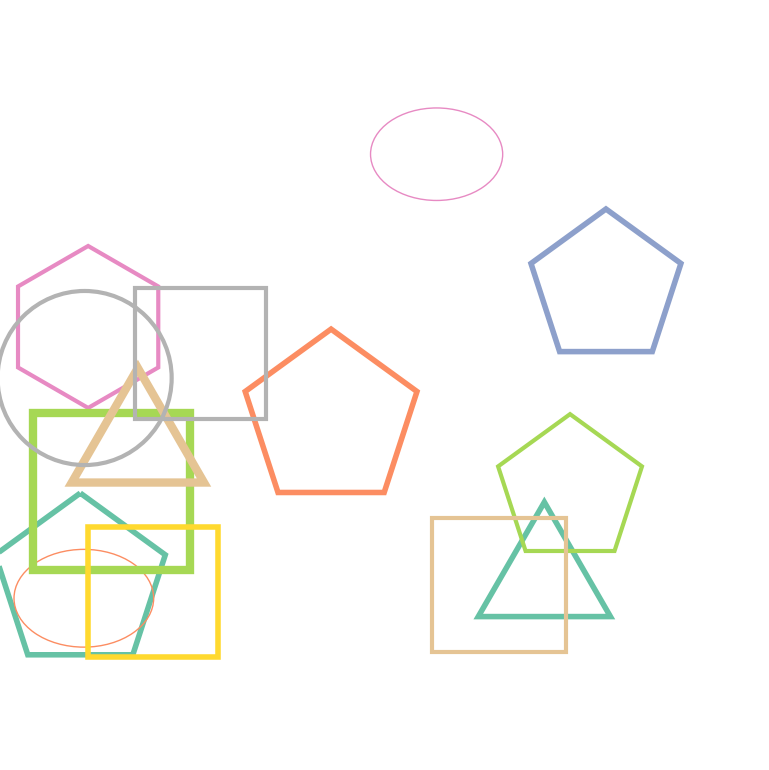[{"shape": "triangle", "thickness": 2, "radius": 0.5, "center": [0.707, 0.249]}, {"shape": "pentagon", "thickness": 2, "radius": 0.58, "center": [0.104, 0.244]}, {"shape": "pentagon", "thickness": 2, "radius": 0.59, "center": [0.43, 0.455]}, {"shape": "oval", "thickness": 0.5, "radius": 0.45, "center": [0.109, 0.223]}, {"shape": "pentagon", "thickness": 2, "radius": 0.51, "center": [0.787, 0.626]}, {"shape": "oval", "thickness": 0.5, "radius": 0.43, "center": [0.567, 0.8]}, {"shape": "hexagon", "thickness": 1.5, "radius": 0.53, "center": [0.114, 0.575]}, {"shape": "square", "thickness": 3, "radius": 0.51, "center": [0.145, 0.362]}, {"shape": "pentagon", "thickness": 1.5, "radius": 0.49, "center": [0.74, 0.364]}, {"shape": "square", "thickness": 2, "radius": 0.42, "center": [0.199, 0.231]}, {"shape": "triangle", "thickness": 3, "radius": 0.5, "center": [0.179, 0.423]}, {"shape": "square", "thickness": 1.5, "radius": 0.43, "center": [0.648, 0.24]}, {"shape": "circle", "thickness": 1.5, "radius": 0.57, "center": [0.11, 0.509]}, {"shape": "square", "thickness": 1.5, "radius": 0.42, "center": [0.261, 0.541]}]